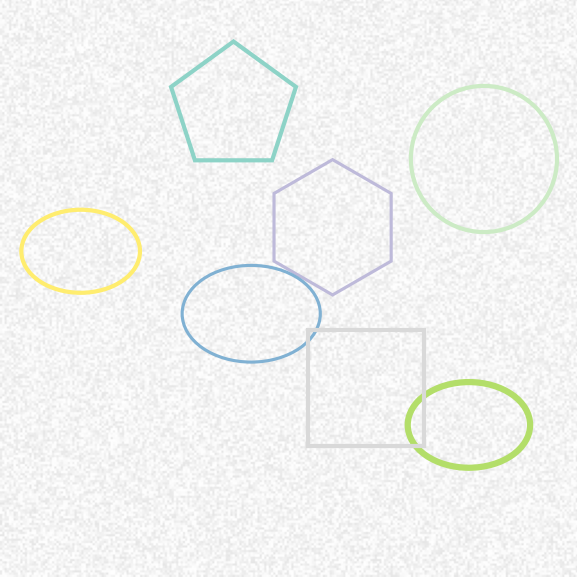[{"shape": "pentagon", "thickness": 2, "radius": 0.57, "center": [0.404, 0.814]}, {"shape": "hexagon", "thickness": 1.5, "radius": 0.59, "center": [0.576, 0.606]}, {"shape": "oval", "thickness": 1.5, "radius": 0.6, "center": [0.435, 0.456]}, {"shape": "oval", "thickness": 3, "radius": 0.53, "center": [0.812, 0.263]}, {"shape": "square", "thickness": 2, "radius": 0.5, "center": [0.634, 0.327]}, {"shape": "circle", "thickness": 2, "radius": 0.63, "center": [0.838, 0.724]}, {"shape": "oval", "thickness": 2, "radius": 0.51, "center": [0.14, 0.564]}]